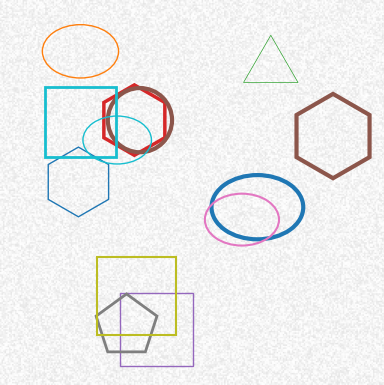[{"shape": "hexagon", "thickness": 1, "radius": 0.45, "center": [0.204, 0.527]}, {"shape": "oval", "thickness": 3, "radius": 0.6, "center": [0.669, 0.462]}, {"shape": "oval", "thickness": 1, "radius": 0.49, "center": [0.209, 0.867]}, {"shape": "triangle", "thickness": 0.5, "radius": 0.41, "center": [0.703, 0.827]}, {"shape": "hexagon", "thickness": 2.5, "radius": 0.46, "center": [0.349, 0.688]}, {"shape": "square", "thickness": 1, "radius": 0.47, "center": [0.406, 0.145]}, {"shape": "hexagon", "thickness": 3, "radius": 0.55, "center": [0.865, 0.647]}, {"shape": "circle", "thickness": 3, "radius": 0.42, "center": [0.363, 0.688]}, {"shape": "oval", "thickness": 1.5, "radius": 0.48, "center": [0.628, 0.43]}, {"shape": "pentagon", "thickness": 2, "radius": 0.42, "center": [0.329, 0.153]}, {"shape": "square", "thickness": 1.5, "radius": 0.51, "center": [0.355, 0.232]}, {"shape": "square", "thickness": 2, "radius": 0.46, "center": [0.209, 0.683]}, {"shape": "oval", "thickness": 1, "radius": 0.44, "center": [0.304, 0.636]}]